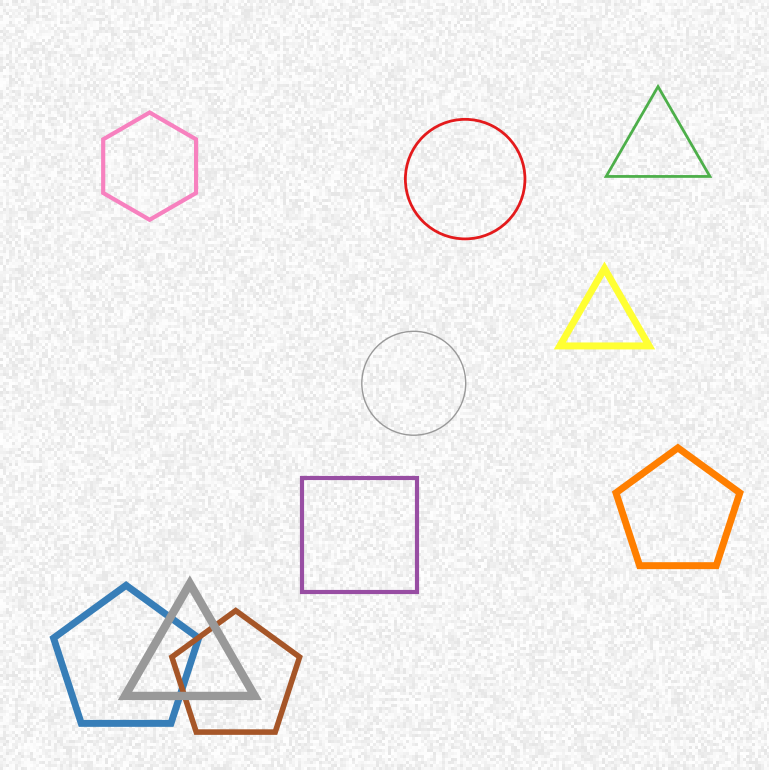[{"shape": "circle", "thickness": 1, "radius": 0.39, "center": [0.604, 0.767]}, {"shape": "pentagon", "thickness": 2.5, "radius": 0.5, "center": [0.164, 0.141]}, {"shape": "triangle", "thickness": 1, "radius": 0.39, "center": [0.855, 0.81]}, {"shape": "square", "thickness": 1.5, "radius": 0.37, "center": [0.467, 0.305]}, {"shape": "pentagon", "thickness": 2.5, "radius": 0.42, "center": [0.88, 0.334]}, {"shape": "triangle", "thickness": 2.5, "radius": 0.34, "center": [0.785, 0.584]}, {"shape": "pentagon", "thickness": 2, "radius": 0.44, "center": [0.306, 0.12]}, {"shape": "hexagon", "thickness": 1.5, "radius": 0.35, "center": [0.194, 0.784]}, {"shape": "circle", "thickness": 0.5, "radius": 0.34, "center": [0.537, 0.502]}, {"shape": "triangle", "thickness": 3, "radius": 0.49, "center": [0.247, 0.145]}]